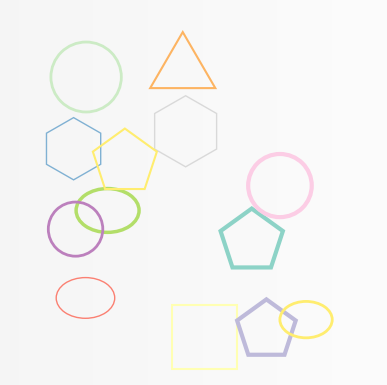[{"shape": "pentagon", "thickness": 3, "radius": 0.42, "center": [0.65, 0.374]}, {"shape": "square", "thickness": 1.5, "radius": 0.42, "center": [0.527, 0.126]}, {"shape": "pentagon", "thickness": 3, "radius": 0.4, "center": [0.687, 0.143]}, {"shape": "oval", "thickness": 1, "radius": 0.38, "center": [0.221, 0.226]}, {"shape": "hexagon", "thickness": 1, "radius": 0.4, "center": [0.19, 0.614]}, {"shape": "triangle", "thickness": 1.5, "radius": 0.49, "center": [0.472, 0.82]}, {"shape": "oval", "thickness": 2.5, "radius": 0.41, "center": [0.278, 0.453]}, {"shape": "circle", "thickness": 3, "radius": 0.41, "center": [0.722, 0.518]}, {"shape": "hexagon", "thickness": 1, "radius": 0.46, "center": [0.479, 0.659]}, {"shape": "circle", "thickness": 2, "radius": 0.35, "center": [0.195, 0.405]}, {"shape": "circle", "thickness": 2, "radius": 0.45, "center": [0.222, 0.8]}, {"shape": "oval", "thickness": 2, "radius": 0.34, "center": [0.79, 0.17]}, {"shape": "pentagon", "thickness": 1.5, "radius": 0.43, "center": [0.322, 0.579]}]